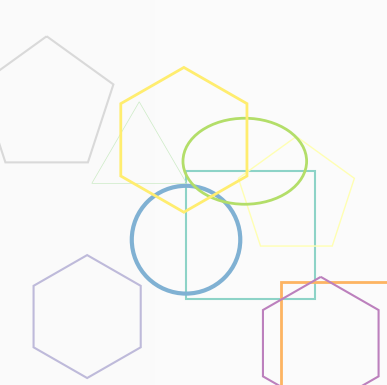[{"shape": "square", "thickness": 1.5, "radius": 0.83, "center": [0.647, 0.389]}, {"shape": "pentagon", "thickness": 1, "radius": 0.79, "center": [0.765, 0.488]}, {"shape": "hexagon", "thickness": 1.5, "radius": 0.8, "center": [0.225, 0.178]}, {"shape": "circle", "thickness": 3, "radius": 0.7, "center": [0.48, 0.377]}, {"shape": "square", "thickness": 2, "radius": 0.76, "center": [0.878, 0.115]}, {"shape": "oval", "thickness": 2, "radius": 0.8, "center": [0.632, 0.581]}, {"shape": "pentagon", "thickness": 1.5, "radius": 0.91, "center": [0.12, 0.725]}, {"shape": "hexagon", "thickness": 1.5, "radius": 0.86, "center": [0.828, 0.109]}, {"shape": "triangle", "thickness": 0.5, "radius": 0.71, "center": [0.359, 0.594]}, {"shape": "hexagon", "thickness": 2, "radius": 0.94, "center": [0.475, 0.637]}]